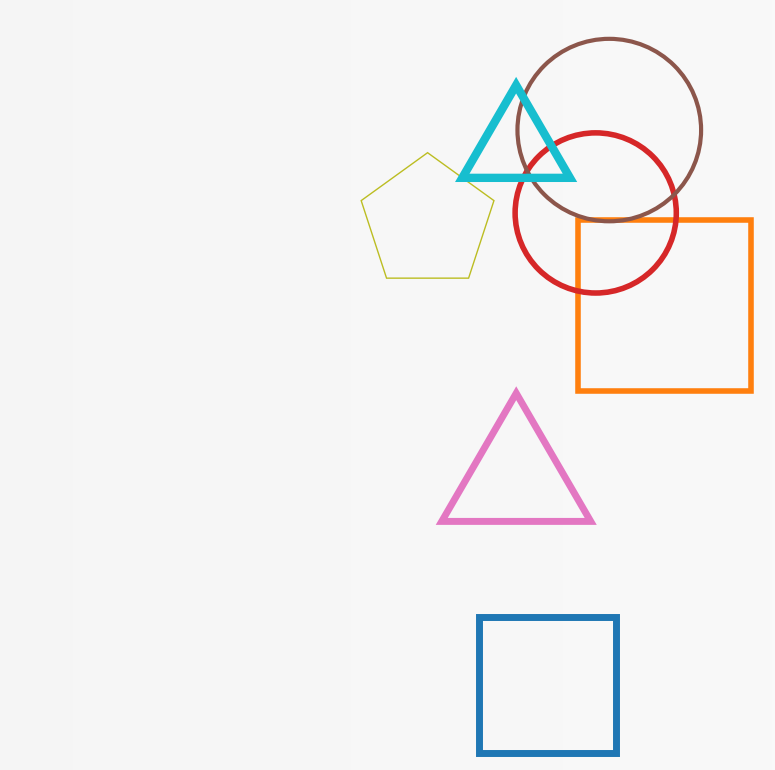[{"shape": "square", "thickness": 2.5, "radius": 0.44, "center": [0.706, 0.111]}, {"shape": "square", "thickness": 2, "radius": 0.56, "center": [0.858, 0.603]}, {"shape": "circle", "thickness": 2, "radius": 0.52, "center": [0.769, 0.723]}, {"shape": "circle", "thickness": 1.5, "radius": 0.59, "center": [0.786, 0.831]}, {"shape": "triangle", "thickness": 2.5, "radius": 0.55, "center": [0.666, 0.378]}, {"shape": "pentagon", "thickness": 0.5, "radius": 0.45, "center": [0.552, 0.712]}, {"shape": "triangle", "thickness": 3, "radius": 0.4, "center": [0.666, 0.809]}]